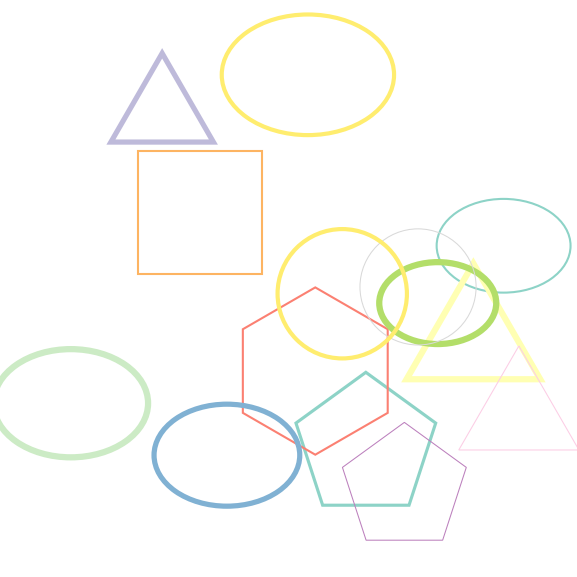[{"shape": "oval", "thickness": 1, "radius": 0.58, "center": [0.872, 0.574]}, {"shape": "pentagon", "thickness": 1.5, "radius": 0.64, "center": [0.633, 0.227]}, {"shape": "triangle", "thickness": 3, "radius": 0.67, "center": [0.82, 0.409]}, {"shape": "triangle", "thickness": 2.5, "radius": 0.51, "center": [0.281, 0.804]}, {"shape": "hexagon", "thickness": 1, "radius": 0.72, "center": [0.546, 0.357]}, {"shape": "oval", "thickness": 2.5, "radius": 0.63, "center": [0.393, 0.211]}, {"shape": "square", "thickness": 1, "radius": 0.54, "center": [0.347, 0.631]}, {"shape": "oval", "thickness": 3, "radius": 0.51, "center": [0.758, 0.474]}, {"shape": "triangle", "thickness": 0.5, "radius": 0.6, "center": [0.898, 0.28]}, {"shape": "circle", "thickness": 0.5, "radius": 0.5, "center": [0.724, 0.502]}, {"shape": "pentagon", "thickness": 0.5, "radius": 0.56, "center": [0.7, 0.155]}, {"shape": "oval", "thickness": 3, "radius": 0.67, "center": [0.123, 0.301]}, {"shape": "oval", "thickness": 2, "radius": 0.75, "center": [0.533, 0.87]}, {"shape": "circle", "thickness": 2, "radius": 0.56, "center": [0.593, 0.49]}]